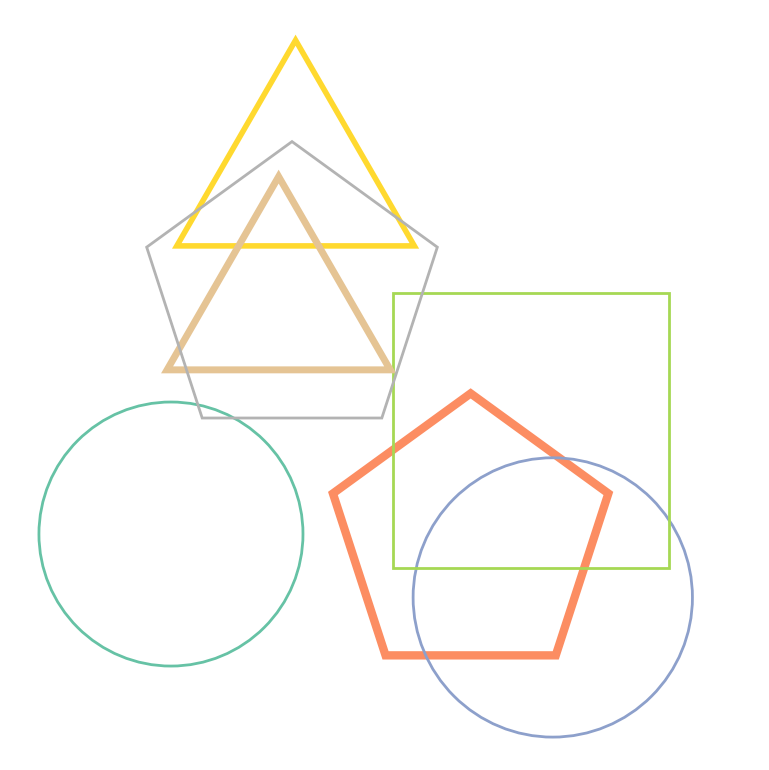[{"shape": "circle", "thickness": 1, "radius": 0.86, "center": [0.222, 0.306]}, {"shape": "pentagon", "thickness": 3, "radius": 0.94, "center": [0.611, 0.301]}, {"shape": "circle", "thickness": 1, "radius": 0.91, "center": [0.718, 0.224]}, {"shape": "square", "thickness": 1, "radius": 0.89, "center": [0.69, 0.441]}, {"shape": "triangle", "thickness": 2, "radius": 0.89, "center": [0.384, 0.77]}, {"shape": "triangle", "thickness": 2.5, "radius": 0.84, "center": [0.362, 0.603]}, {"shape": "pentagon", "thickness": 1, "radius": 0.99, "center": [0.379, 0.618]}]